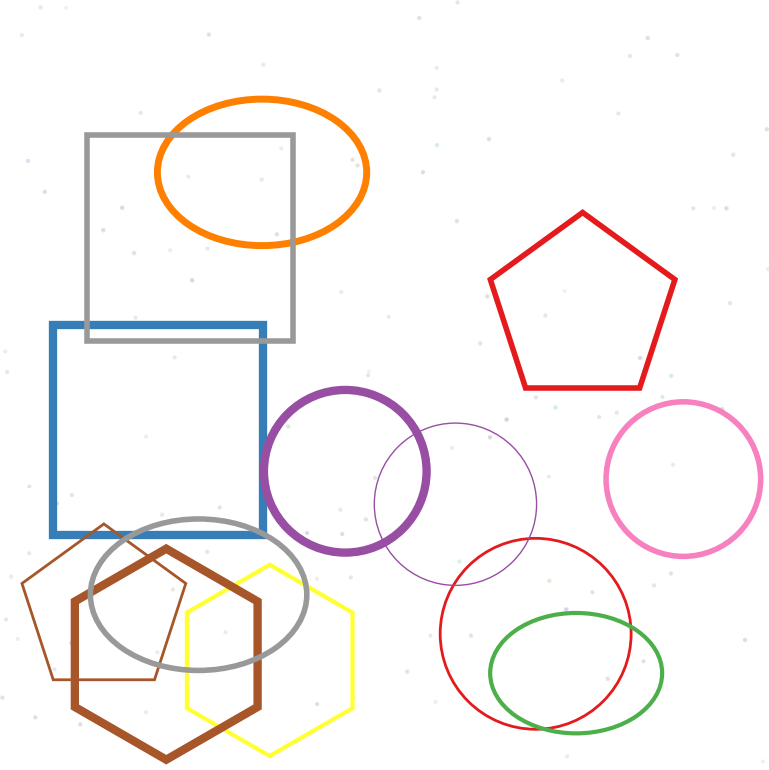[{"shape": "pentagon", "thickness": 2, "radius": 0.63, "center": [0.757, 0.598]}, {"shape": "circle", "thickness": 1, "radius": 0.62, "center": [0.696, 0.177]}, {"shape": "square", "thickness": 3, "radius": 0.68, "center": [0.205, 0.442]}, {"shape": "oval", "thickness": 1.5, "radius": 0.56, "center": [0.748, 0.126]}, {"shape": "circle", "thickness": 3, "radius": 0.53, "center": [0.448, 0.388]}, {"shape": "circle", "thickness": 0.5, "radius": 0.53, "center": [0.591, 0.345]}, {"shape": "oval", "thickness": 2.5, "radius": 0.68, "center": [0.34, 0.776]}, {"shape": "hexagon", "thickness": 1.5, "radius": 0.62, "center": [0.35, 0.142]}, {"shape": "hexagon", "thickness": 3, "radius": 0.69, "center": [0.216, 0.15]}, {"shape": "pentagon", "thickness": 1, "radius": 0.56, "center": [0.135, 0.208]}, {"shape": "circle", "thickness": 2, "radius": 0.5, "center": [0.887, 0.378]}, {"shape": "square", "thickness": 2, "radius": 0.67, "center": [0.246, 0.691]}, {"shape": "oval", "thickness": 2, "radius": 0.7, "center": [0.258, 0.228]}]